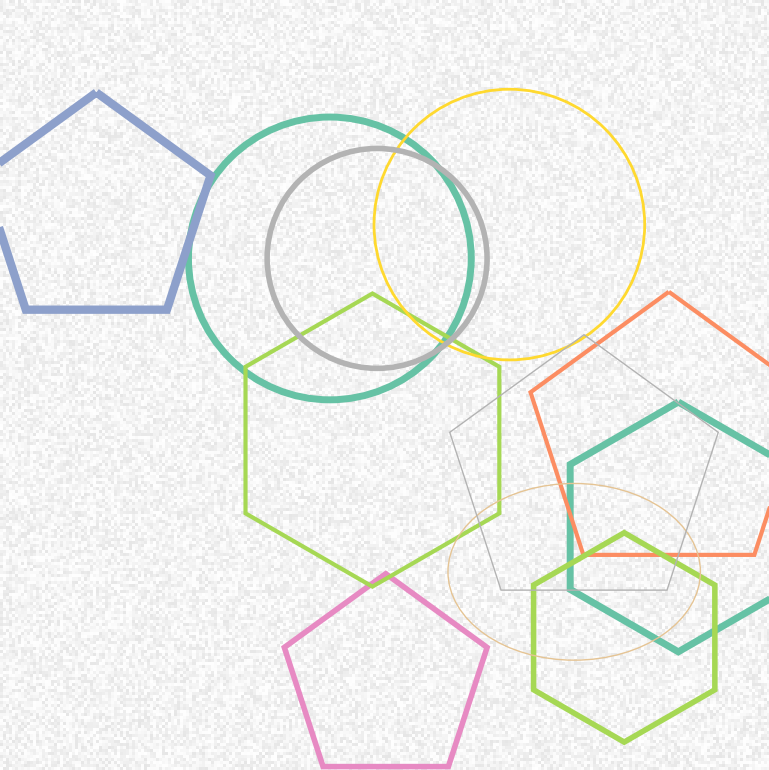[{"shape": "circle", "thickness": 2.5, "radius": 0.92, "center": [0.428, 0.664]}, {"shape": "hexagon", "thickness": 2.5, "radius": 0.81, "center": [0.881, 0.316]}, {"shape": "pentagon", "thickness": 1.5, "radius": 0.94, "center": [0.869, 0.432]}, {"shape": "pentagon", "thickness": 3, "radius": 0.78, "center": [0.125, 0.724]}, {"shape": "pentagon", "thickness": 2, "radius": 0.69, "center": [0.501, 0.116]}, {"shape": "hexagon", "thickness": 1.5, "radius": 0.95, "center": [0.484, 0.428]}, {"shape": "hexagon", "thickness": 2, "radius": 0.68, "center": [0.811, 0.172]}, {"shape": "circle", "thickness": 1, "radius": 0.88, "center": [0.661, 0.708]}, {"shape": "oval", "thickness": 0.5, "radius": 0.82, "center": [0.746, 0.257]}, {"shape": "circle", "thickness": 2, "radius": 0.71, "center": [0.49, 0.664]}, {"shape": "pentagon", "thickness": 0.5, "radius": 0.92, "center": [0.758, 0.382]}]